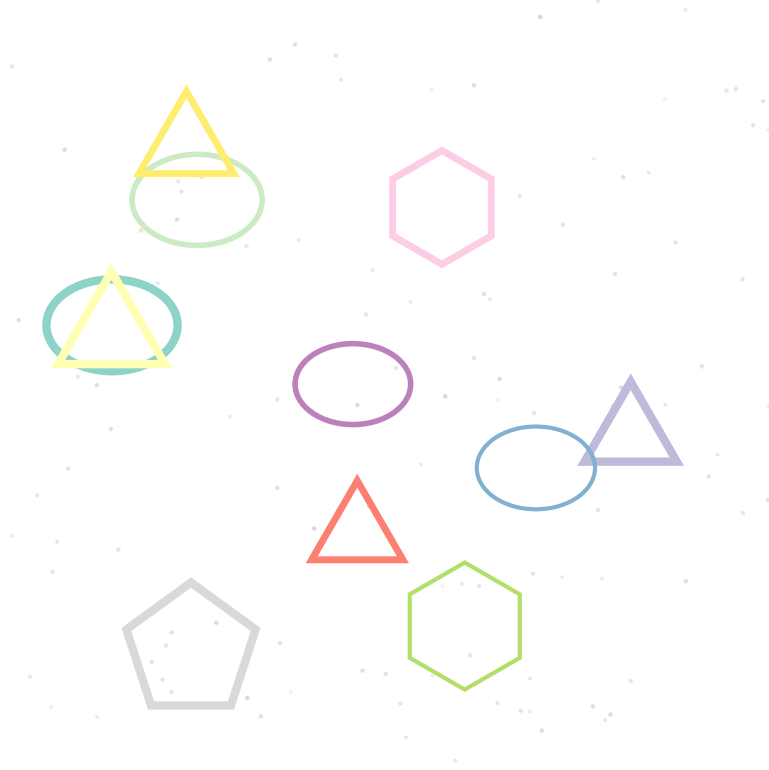[{"shape": "oval", "thickness": 3, "radius": 0.43, "center": [0.145, 0.578]}, {"shape": "triangle", "thickness": 3, "radius": 0.4, "center": [0.145, 0.567]}, {"shape": "triangle", "thickness": 3, "radius": 0.35, "center": [0.819, 0.435]}, {"shape": "triangle", "thickness": 2.5, "radius": 0.34, "center": [0.464, 0.307]}, {"shape": "oval", "thickness": 1.5, "radius": 0.38, "center": [0.696, 0.392]}, {"shape": "hexagon", "thickness": 1.5, "radius": 0.41, "center": [0.604, 0.187]}, {"shape": "hexagon", "thickness": 2.5, "radius": 0.37, "center": [0.574, 0.731]}, {"shape": "pentagon", "thickness": 3, "radius": 0.44, "center": [0.248, 0.155]}, {"shape": "oval", "thickness": 2, "radius": 0.38, "center": [0.458, 0.501]}, {"shape": "oval", "thickness": 2, "radius": 0.42, "center": [0.256, 0.74]}, {"shape": "triangle", "thickness": 2.5, "radius": 0.36, "center": [0.242, 0.81]}]